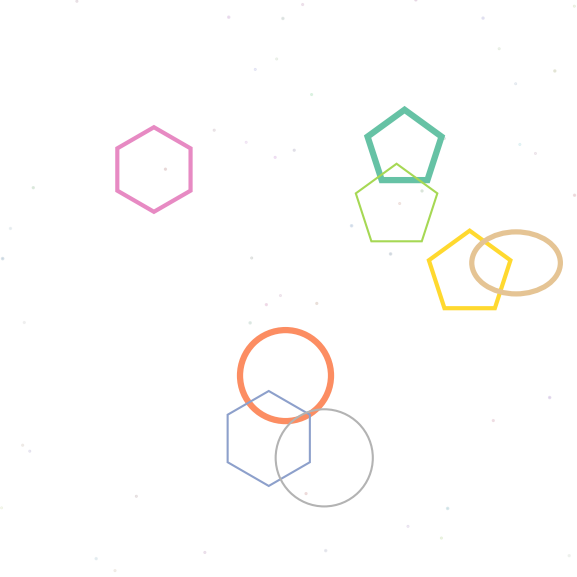[{"shape": "pentagon", "thickness": 3, "radius": 0.34, "center": [0.701, 0.742]}, {"shape": "circle", "thickness": 3, "radius": 0.39, "center": [0.494, 0.349]}, {"shape": "hexagon", "thickness": 1, "radius": 0.41, "center": [0.465, 0.24]}, {"shape": "hexagon", "thickness": 2, "radius": 0.37, "center": [0.267, 0.706]}, {"shape": "pentagon", "thickness": 1, "radius": 0.37, "center": [0.687, 0.641]}, {"shape": "pentagon", "thickness": 2, "radius": 0.37, "center": [0.813, 0.525]}, {"shape": "oval", "thickness": 2.5, "radius": 0.38, "center": [0.894, 0.544]}, {"shape": "circle", "thickness": 1, "radius": 0.42, "center": [0.561, 0.206]}]